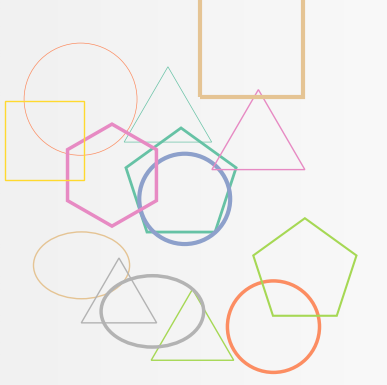[{"shape": "triangle", "thickness": 0.5, "radius": 0.65, "center": [0.433, 0.696]}, {"shape": "pentagon", "thickness": 2, "radius": 0.75, "center": [0.467, 0.518]}, {"shape": "circle", "thickness": 0.5, "radius": 0.73, "center": [0.208, 0.742]}, {"shape": "circle", "thickness": 2.5, "radius": 0.59, "center": [0.706, 0.152]}, {"shape": "circle", "thickness": 3, "radius": 0.59, "center": [0.477, 0.483]}, {"shape": "hexagon", "thickness": 2.5, "radius": 0.66, "center": [0.289, 0.545]}, {"shape": "triangle", "thickness": 1, "radius": 0.69, "center": [0.667, 0.629]}, {"shape": "pentagon", "thickness": 1.5, "radius": 0.7, "center": [0.787, 0.293]}, {"shape": "triangle", "thickness": 1, "radius": 0.61, "center": [0.497, 0.126]}, {"shape": "square", "thickness": 1, "radius": 0.51, "center": [0.115, 0.634]}, {"shape": "oval", "thickness": 1, "radius": 0.62, "center": [0.21, 0.311]}, {"shape": "square", "thickness": 3, "radius": 0.67, "center": [0.649, 0.88]}, {"shape": "triangle", "thickness": 1, "radius": 0.56, "center": [0.307, 0.218]}, {"shape": "oval", "thickness": 2.5, "radius": 0.66, "center": [0.393, 0.191]}]